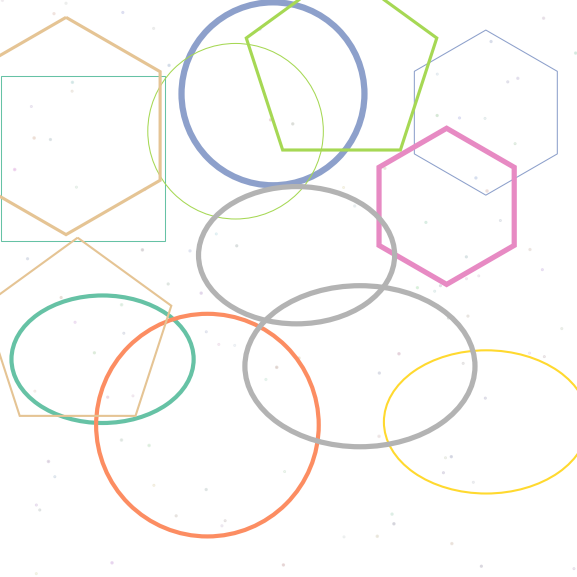[{"shape": "oval", "thickness": 2, "radius": 0.79, "center": [0.178, 0.377]}, {"shape": "square", "thickness": 0.5, "radius": 0.71, "center": [0.144, 0.725]}, {"shape": "circle", "thickness": 2, "radius": 0.96, "center": [0.359, 0.263]}, {"shape": "hexagon", "thickness": 0.5, "radius": 0.71, "center": [0.841, 0.804]}, {"shape": "circle", "thickness": 3, "radius": 0.79, "center": [0.473, 0.837]}, {"shape": "hexagon", "thickness": 2.5, "radius": 0.68, "center": [0.773, 0.642]}, {"shape": "circle", "thickness": 0.5, "radius": 0.76, "center": [0.408, 0.772]}, {"shape": "pentagon", "thickness": 1.5, "radius": 0.87, "center": [0.591, 0.88]}, {"shape": "oval", "thickness": 1, "radius": 0.89, "center": [0.842, 0.269]}, {"shape": "hexagon", "thickness": 1.5, "radius": 0.94, "center": [0.114, 0.781]}, {"shape": "pentagon", "thickness": 1, "radius": 0.85, "center": [0.134, 0.417]}, {"shape": "oval", "thickness": 2.5, "radius": 1.0, "center": [0.623, 0.365]}, {"shape": "oval", "thickness": 2.5, "radius": 0.85, "center": [0.514, 0.557]}]